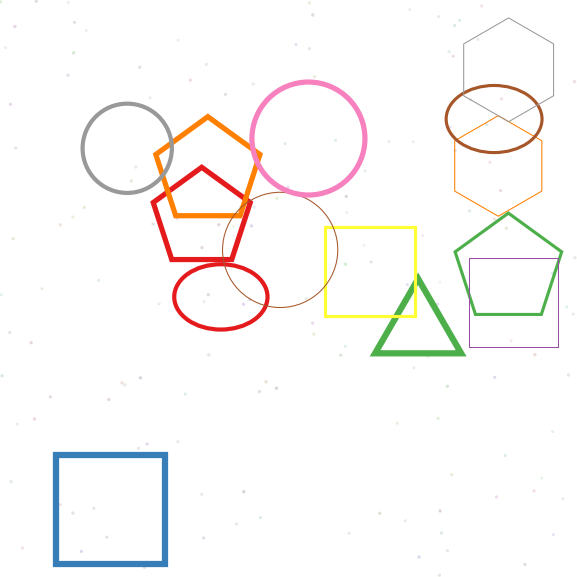[{"shape": "oval", "thickness": 2, "radius": 0.4, "center": [0.382, 0.485]}, {"shape": "pentagon", "thickness": 2.5, "radius": 0.44, "center": [0.349, 0.621]}, {"shape": "square", "thickness": 3, "radius": 0.47, "center": [0.192, 0.117]}, {"shape": "pentagon", "thickness": 1.5, "radius": 0.48, "center": [0.88, 0.533]}, {"shape": "triangle", "thickness": 3, "radius": 0.43, "center": [0.724, 0.43]}, {"shape": "square", "thickness": 0.5, "radius": 0.39, "center": [0.89, 0.475]}, {"shape": "hexagon", "thickness": 0.5, "radius": 0.44, "center": [0.863, 0.712]}, {"shape": "pentagon", "thickness": 2.5, "radius": 0.47, "center": [0.36, 0.702]}, {"shape": "square", "thickness": 1.5, "radius": 0.39, "center": [0.64, 0.529]}, {"shape": "oval", "thickness": 1.5, "radius": 0.42, "center": [0.856, 0.793]}, {"shape": "circle", "thickness": 0.5, "radius": 0.5, "center": [0.485, 0.566]}, {"shape": "circle", "thickness": 2.5, "radius": 0.49, "center": [0.534, 0.759]}, {"shape": "circle", "thickness": 2, "radius": 0.39, "center": [0.22, 0.742]}, {"shape": "hexagon", "thickness": 0.5, "radius": 0.45, "center": [0.881, 0.878]}]